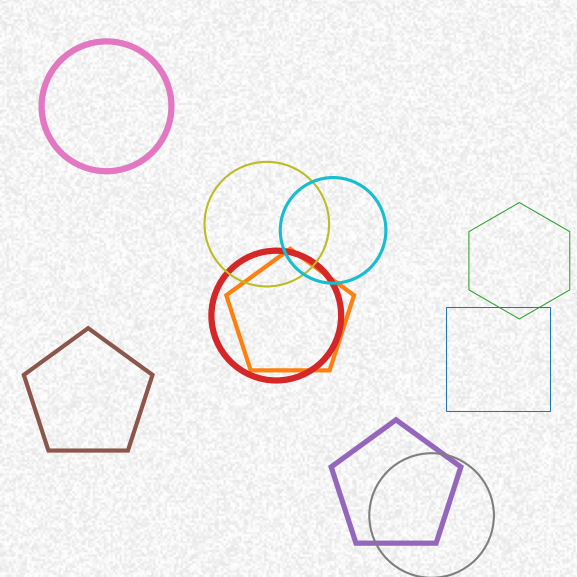[{"shape": "square", "thickness": 0.5, "radius": 0.45, "center": [0.862, 0.378]}, {"shape": "pentagon", "thickness": 2, "radius": 0.58, "center": [0.502, 0.452]}, {"shape": "hexagon", "thickness": 0.5, "radius": 0.5, "center": [0.899, 0.548]}, {"shape": "circle", "thickness": 3, "radius": 0.56, "center": [0.478, 0.453]}, {"shape": "pentagon", "thickness": 2.5, "radius": 0.59, "center": [0.686, 0.154]}, {"shape": "pentagon", "thickness": 2, "radius": 0.59, "center": [0.153, 0.314]}, {"shape": "circle", "thickness": 3, "radius": 0.56, "center": [0.184, 0.815]}, {"shape": "circle", "thickness": 1, "radius": 0.54, "center": [0.747, 0.106]}, {"shape": "circle", "thickness": 1, "radius": 0.54, "center": [0.462, 0.611]}, {"shape": "circle", "thickness": 1.5, "radius": 0.46, "center": [0.577, 0.6]}]